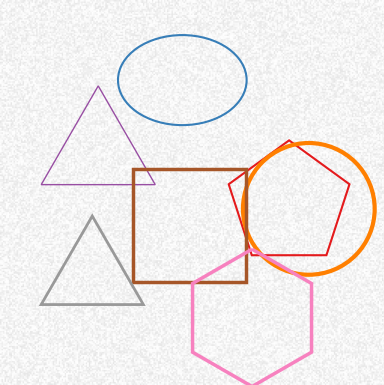[{"shape": "pentagon", "thickness": 1.5, "radius": 0.82, "center": [0.751, 0.471]}, {"shape": "oval", "thickness": 1.5, "radius": 0.84, "center": [0.474, 0.792]}, {"shape": "triangle", "thickness": 1, "radius": 0.85, "center": [0.255, 0.606]}, {"shape": "circle", "thickness": 3, "radius": 0.86, "center": [0.802, 0.457]}, {"shape": "square", "thickness": 2.5, "radius": 0.74, "center": [0.492, 0.414]}, {"shape": "hexagon", "thickness": 2.5, "radius": 0.89, "center": [0.655, 0.174]}, {"shape": "triangle", "thickness": 2, "radius": 0.77, "center": [0.24, 0.286]}]